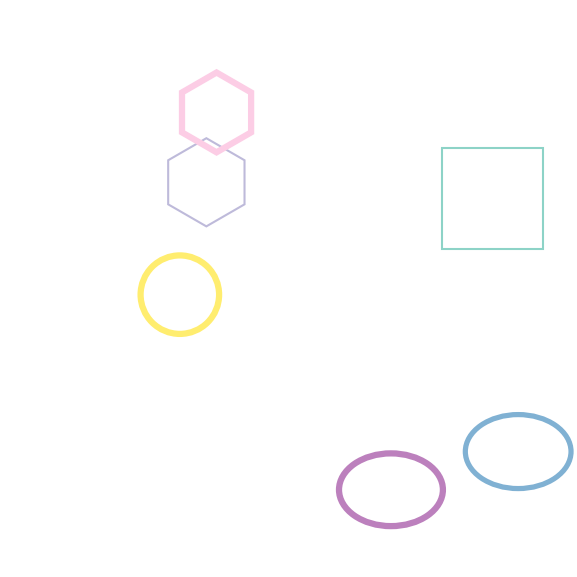[{"shape": "square", "thickness": 1, "radius": 0.44, "center": [0.853, 0.656]}, {"shape": "hexagon", "thickness": 1, "radius": 0.38, "center": [0.357, 0.683]}, {"shape": "oval", "thickness": 2.5, "radius": 0.46, "center": [0.897, 0.217]}, {"shape": "hexagon", "thickness": 3, "radius": 0.35, "center": [0.375, 0.804]}, {"shape": "oval", "thickness": 3, "radius": 0.45, "center": [0.677, 0.151]}, {"shape": "circle", "thickness": 3, "radius": 0.34, "center": [0.311, 0.489]}]